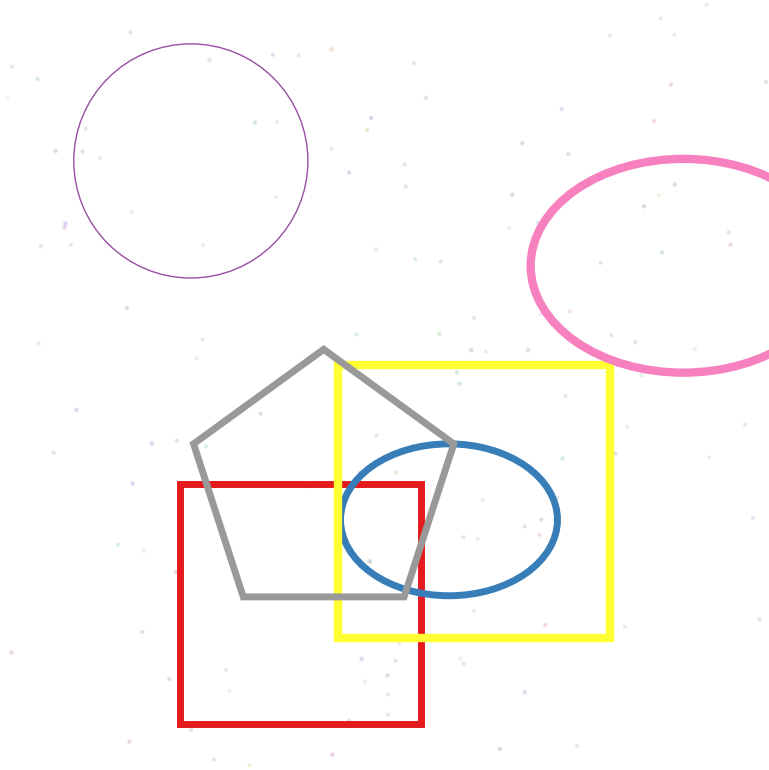[{"shape": "square", "thickness": 2.5, "radius": 0.78, "center": [0.39, 0.215]}, {"shape": "oval", "thickness": 2.5, "radius": 0.7, "center": [0.583, 0.325]}, {"shape": "circle", "thickness": 0.5, "radius": 0.76, "center": [0.248, 0.791]}, {"shape": "square", "thickness": 3, "radius": 0.89, "center": [0.616, 0.349]}, {"shape": "oval", "thickness": 3, "radius": 0.99, "center": [0.887, 0.655]}, {"shape": "pentagon", "thickness": 2.5, "radius": 0.89, "center": [0.42, 0.369]}]